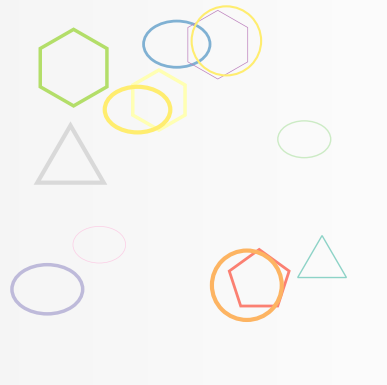[{"shape": "triangle", "thickness": 1, "radius": 0.36, "center": [0.831, 0.315]}, {"shape": "hexagon", "thickness": 2.5, "radius": 0.39, "center": [0.41, 0.74]}, {"shape": "oval", "thickness": 2.5, "radius": 0.46, "center": [0.122, 0.249]}, {"shape": "pentagon", "thickness": 2, "radius": 0.41, "center": [0.669, 0.271]}, {"shape": "oval", "thickness": 2, "radius": 0.43, "center": [0.456, 0.885]}, {"shape": "circle", "thickness": 3, "radius": 0.45, "center": [0.637, 0.259]}, {"shape": "hexagon", "thickness": 2.5, "radius": 0.5, "center": [0.19, 0.824]}, {"shape": "oval", "thickness": 0.5, "radius": 0.34, "center": [0.256, 0.364]}, {"shape": "triangle", "thickness": 3, "radius": 0.5, "center": [0.182, 0.575]}, {"shape": "hexagon", "thickness": 0.5, "radius": 0.45, "center": [0.562, 0.884]}, {"shape": "oval", "thickness": 1, "radius": 0.34, "center": [0.785, 0.638]}, {"shape": "oval", "thickness": 3, "radius": 0.42, "center": [0.355, 0.715]}, {"shape": "circle", "thickness": 1.5, "radius": 0.45, "center": [0.584, 0.894]}]